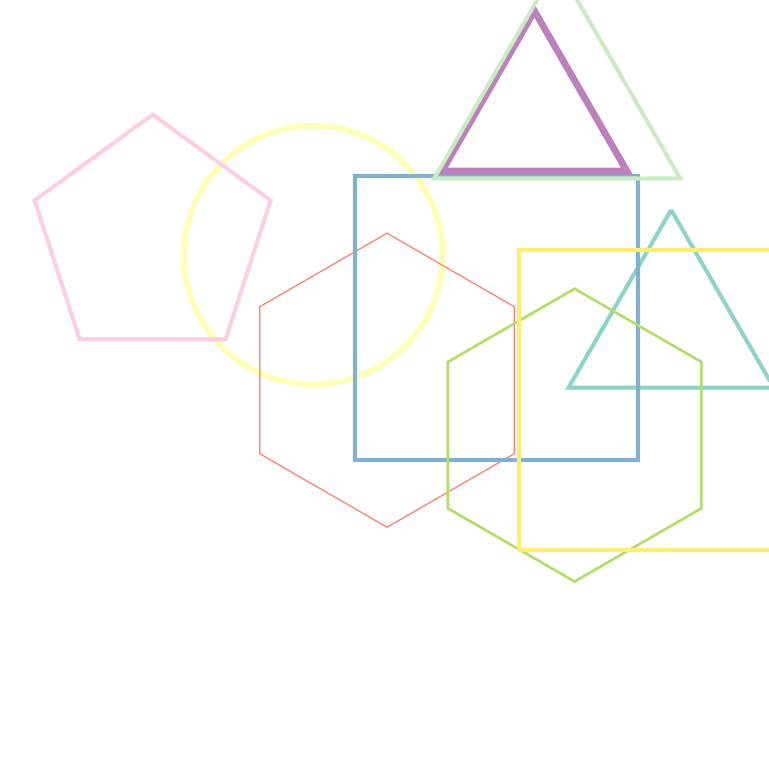[{"shape": "triangle", "thickness": 1.5, "radius": 0.77, "center": [0.872, 0.573]}, {"shape": "circle", "thickness": 2, "radius": 0.84, "center": [0.407, 0.669]}, {"shape": "hexagon", "thickness": 0.5, "radius": 0.95, "center": [0.503, 0.506]}, {"shape": "square", "thickness": 1.5, "radius": 0.92, "center": [0.645, 0.587]}, {"shape": "hexagon", "thickness": 1, "radius": 0.95, "center": [0.746, 0.435]}, {"shape": "pentagon", "thickness": 1.5, "radius": 0.81, "center": [0.198, 0.69]}, {"shape": "triangle", "thickness": 2.5, "radius": 0.69, "center": [0.694, 0.847]}, {"shape": "triangle", "thickness": 1.5, "radius": 0.92, "center": [0.724, 0.86]}, {"shape": "square", "thickness": 1.5, "radius": 0.98, "center": [0.87, 0.48]}]